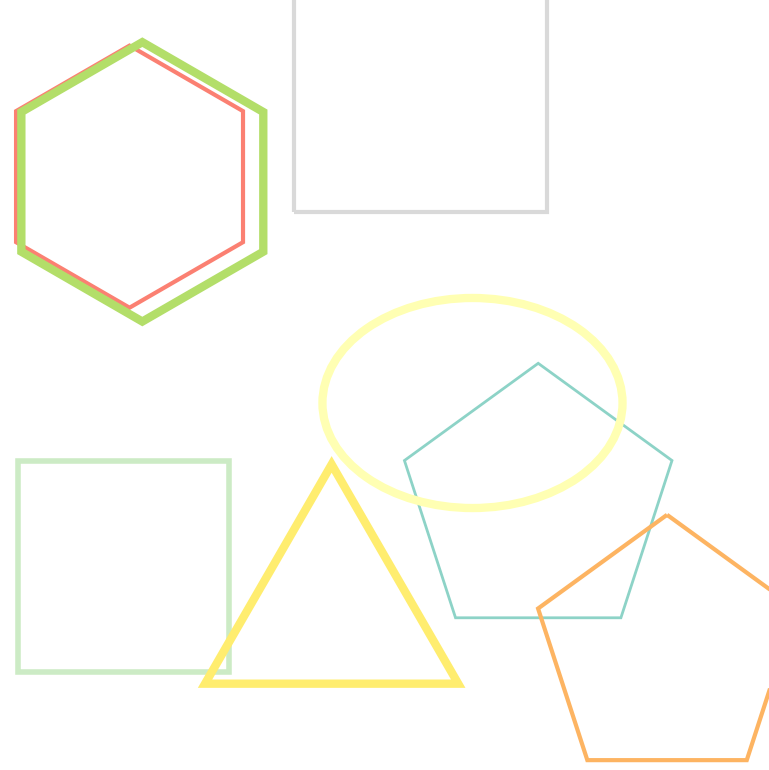[{"shape": "pentagon", "thickness": 1, "radius": 0.91, "center": [0.699, 0.345]}, {"shape": "oval", "thickness": 3, "radius": 0.97, "center": [0.614, 0.477]}, {"shape": "hexagon", "thickness": 1.5, "radius": 0.85, "center": [0.168, 0.771]}, {"shape": "pentagon", "thickness": 1.5, "radius": 0.88, "center": [0.866, 0.155]}, {"shape": "hexagon", "thickness": 3, "radius": 0.91, "center": [0.185, 0.764]}, {"shape": "square", "thickness": 1.5, "radius": 0.82, "center": [0.546, 0.888]}, {"shape": "square", "thickness": 2, "radius": 0.69, "center": [0.16, 0.265]}, {"shape": "triangle", "thickness": 3, "radius": 0.95, "center": [0.431, 0.207]}]